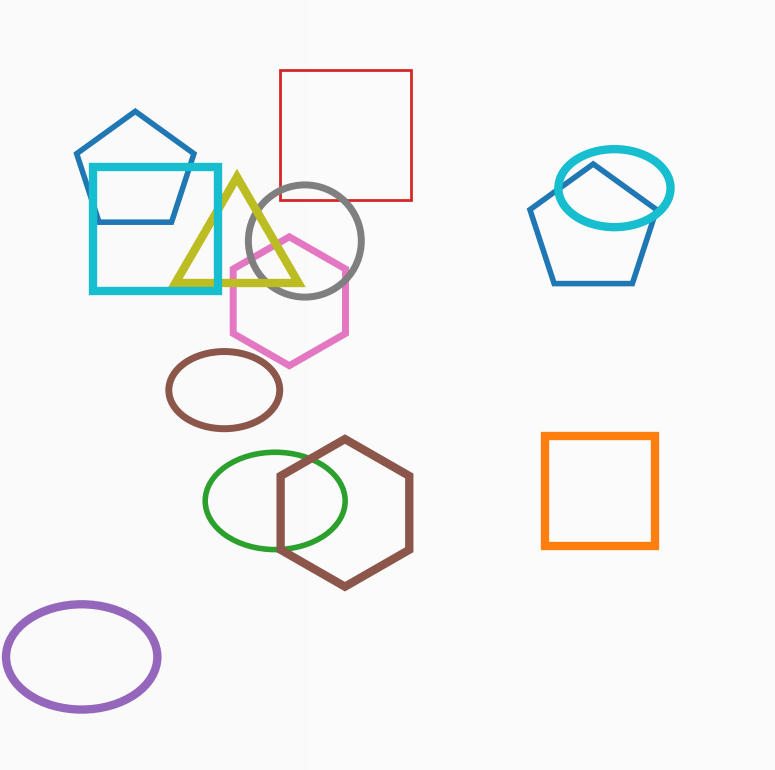[{"shape": "pentagon", "thickness": 2, "radius": 0.43, "center": [0.765, 0.701]}, {"shape": "pentagon", "thickness": 2, "radius": 0.4, "center": [0.175, 0.776]}, {"shape": "square", "thickness": 3, "radius": 0.36, "center": [0.774, 0.362]}, {"shape": "oval", "thickness": 2, "radius": 0.45, "center": [0.355, 0.349]}, {"shape": "square", "thickness": 1, "radius": 0.42, "center": [0.445, 0.825]}, {"shape": "oval", "thickness": 3, "radius": 0.49, "center": [0.105, 0.147]}, {"shape": "hexagon", "thickness": 3, "radius": 0.48, "center": [0.445, 0.334]}, {"shape": "oval", "thickness": 2.5, "radius": 0.36, "center": [0.289, 0.493]}, {"shape": "hexagon", "thickness": 2.5, "radius": 0.42, "center": [0.373, 0.609]}, {"shape": "circle", "thickness": 2.5, "radius": 0.36, "center": [0.393, 0.687]}, {"shape": "triangle", "thickness": 3, "radius": 0.46, "center": [0.306, 0.678]}, {"shape": "square", "thickness": 3, "radius": 0.4, "center": [0.201, 0.702]}, {"shape": "oval", "thickness": 3, "radius": 0.36, "center": [0.793, 0.756]}]